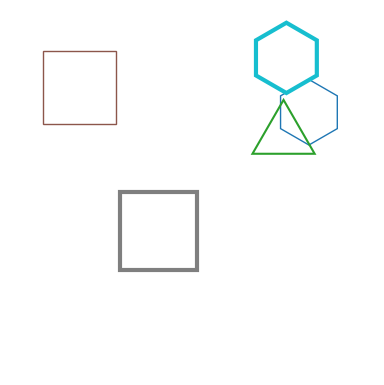[{"shape": "hexagon", "thickness": 1, "radius": 0.43, "center": [0.802, 0.708]}, {"shape": "triangle", "thickness": 1.5, "radius": 0.47, "center": [0.736, 0.647]}, {"shape": "square", "thickness": 1, "radius": 0.47, "center": [0.207, 0.773]}, {"shape": "square", "thickness": 3, "radius": 0.5, "center": [0.411, 0.401]}, {"shape": "hexagon", "thickness": 3, "radius": 0.46, "center": [0.744, 0.85]}]